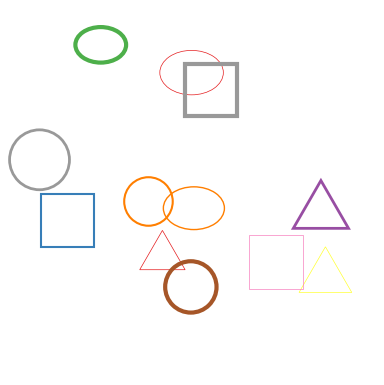[{"shape": "triangle", "thickness": 0.5, "radius": 0.34, "center": [0.422, 0.333]}, {"shape": "oval", "thickness": 0.5, "radius": 0.41, "center": [0.498, 0.811]}, {"shape": "square", "thickness": 1.5, "radius": 0.34, "center": [0.175, 0.427]}, {"shape": "oval", "thickness": 3, "radius": 0.33, "center": [0.262, 0.884]}, {"shape": "triangle", "thickness": 2, "radius": 0.41, "center": [0.834, 0.448]}, {"shape": "oval", "thickness": 1, "radius": 0.4, "center": [0.504, 0.459]}, {"shape": "circle", "thickness": 1.5, "radius": 0.32, "center": [0.386, 0.477]}, {"shape": "triangle", "thickness": 0.5, "radius": 0.4, "center": [0.845, 0.28]}, {"shape": "circle", "thickness": 3, "radius": 0.33, "center": [0.496, 0.255]}, {"shape": "square", "thickness": 0.5, "radius": 0.35, "center": [0.717, 0.319]}, {"shape": "circle", "thickness": 2, "radius": 0.39, "center": [0.103, 0.585]}, {"shape": "square", "thickness": 3, "radius": 0.34, "center": [0.548, 0.766]}]